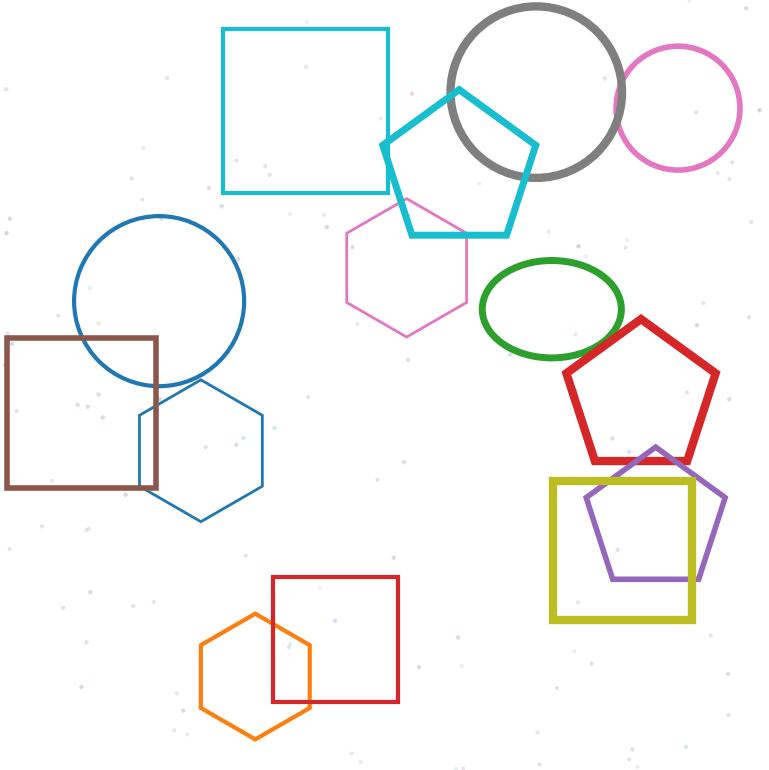[{"shape": "hexagon", "thickness": 1, "radius": 0.46, "center": [0.261, 0.415]}, {"shape": "circle", "thickness": 1.5, "radius": 0.55, "center": [0.207, 0.609]}, {"shape": "hexagon", "thickness": 1.5, "radius": 0.41, "center": [0.332, 0.121]}, {"shape": "oval", "thickness": 2.5, "radius": 0.45, "center": [0.717, 0.598]}, {"shape": "square", "thickness": 1.5, "radius": 0.41, "center": [0.435, 0.17]}, {"shape": "pentagon", "thickness": 3, "radius": 0.51, "center": [0.833, 0.484]}, {"shape": "pentagon", "thickness": 2, "radius": 0.47, "center": [0.852, 0.324]}, {"shape": "square", "thickness": 2, "radius": 0.49, "center": [0.106, 0.464]}, {"shape": "hexagon", "thickness": 1, "radius": 0.45, "center": [0.528, 0.652]}, {"shape": "circle", "thickness": 2, "radius": 0.4, "center": [0.881, 0.86]}, {"shape": "circle", "thickness": 3, "radius": 0.56, "center": [0.696, 0.88]}, {"shape": "square", "thickness": 3, "radius": 0.45, "center": [0.808, 0.285]}, {"shape": "pentagon", "thickness": 2.5, "radius": 0.52, "center": [0.596, 0.779]}, {"shape": "square", "thickness": 1.5, "radius": 0.53, "center": [0.396, 0.856]}]